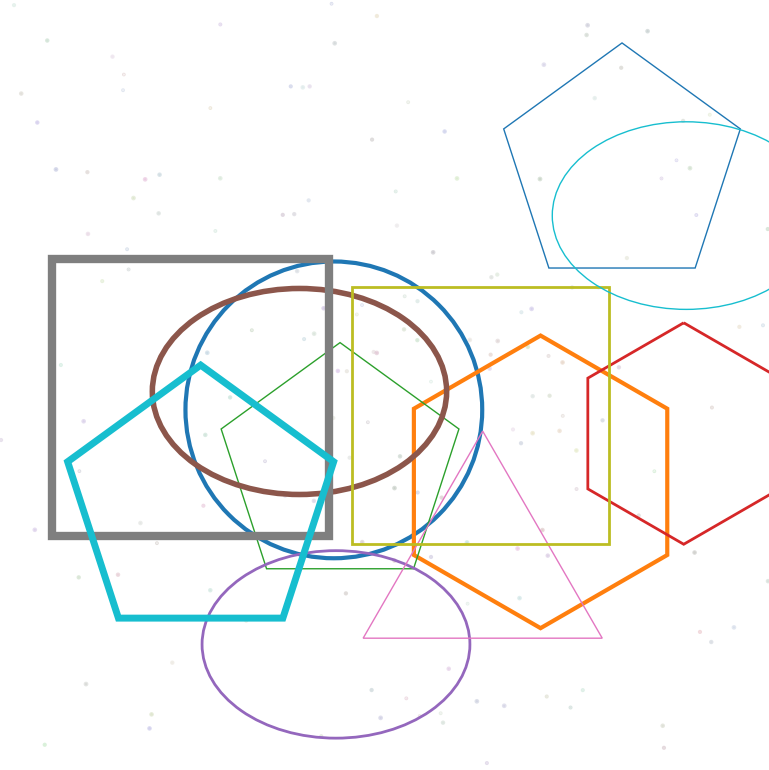[{"shape": "pentagon", "thickness": 0.5, "radius": 0.81, "center": [0.808, 0.783]}, {"shape": "circle", "thickness": 1.5, "radius": 0.96, "center": [0.434, 0.468]}, {"shape": "hexagon", "thickness": 1.5, "radius": 0.95, "center": [0.702, 0.374]}, {"shape": "pentagon", "thickness": 0.5, "radius": 0.81, "center": [0.442, 0.393]}, {"shape": "hexagon", "thickness": 1, "radius": 0.72, "center": [0.888, 0.437]}, {"shape": "oval", "thickness": 1, "radius": 0.87, "center": [0.436, 0.163]}, {"shape": "oval", "thickness": 2, "radius": 0.96, "center": [0.389, 0.492]}, {"shape": "triangle", "thickness": 0.5, "radius": 0.9, "center": [0.627, 0.261]}, {"shape": "square", "thickness": 3, "radius": 0.9, "center": [0.247, 0.483]}, {"shape": "square", "thickness": 1, "radius": 0.83, "center": [0.624, 0.46]}, {"shape": "oval", "thickness": 0.5, "radius": 0.87, "center": [0.891, 0.72]}, {"shape": "pentagon", "thickness": 2.5, "radius": 0.91, "center": [0.261, 0.344]}]